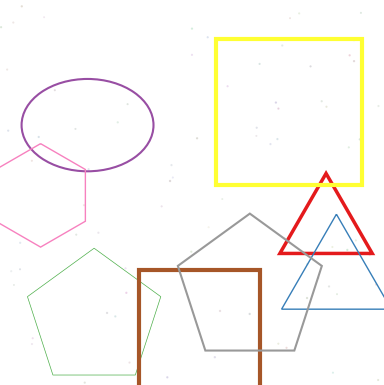[{"shape": "triangle", "thickness": 2.5, "radius": 0.69, "center": [0.847, 0.411]}, {"shape": "triangle", "thickness": 1, "radius": 0.82, "center": [0.874, 0.279]}, {"shape": "pentagon", "thickness": 0.5, "radius": 0.91, "center": [0.244, 0.173]}, {"shape": "oval", "thickness": 1.5, "radius": 0.86, "center": [0.227, 0.675]}, {"shape": "square", "thickness": 3, "radius": 0.95, "center": [0.752, 0.708]}, {"shape": "square", "thickness": 3, "radius": 0.79, "center": [0.518, 0.141]}, {"shape": "hexagon", "thickness": 1, "radius": 0.67, "center": [0.105, 0.493]}, {"shape": "pentagon", "thickness": 1.5, "radius": 0.98, "center": [0.649, 0.249]}]